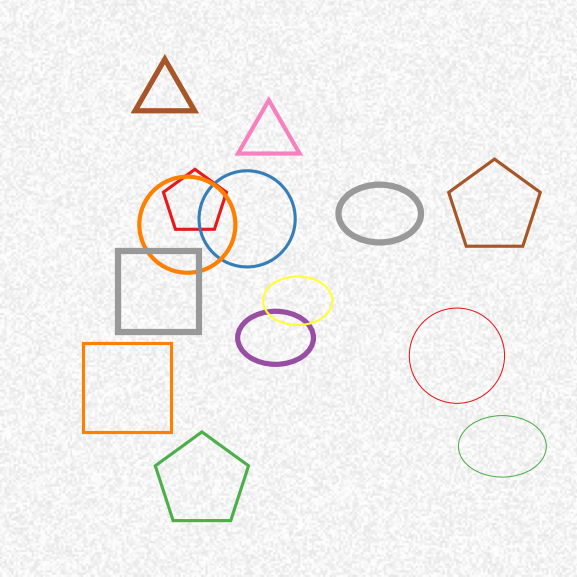[{"shape": "pentagon", "thickness": 1.5, "radius": 0.29, "center": [0.338, 0.649]}, {"shape": "circle", "thickness": 0.5, "radius": 0.41, "center": [0.791, 0.383]}, {"shape": "circle", "thickness": 1.5, "radius": 0.42, "center": [0.428, 0.62]}, {"shape": "pentagon", "thickness": 1.5, "radius": 0.42, "center": [0.35, 0.166]}, {"shape": "oval", "thickness": 0.5, "radius": 0.38, "center": [0.87, 0.226]}, {"shape": "oval", "thickness": 2.5, "radius": 0.33, "center": [0.477, 0.414]}, {"shape": "circle", "thickness": 2, "radius": 0.42, "center": [0.324, 0.61]}, {"shape": "square", "thickness": 1.5, "radius": 0.38, "center": [0.22, 0.328]}, {"shape": "oval", "thickness": 1, "radius": 0.3, "center": [0.515, 0.478]}, {"shape": "triangle", "thickness": 2.5, "radius": 0.3, "center": [0.285, 0.837]}, {"shape": "pentagon", "thickness": 1.5, "radius": 0.42, "center": [0.856, 0.64]}, {"shape": "triangle", "thickness": 2, "radius": 0.31, "center": [0.465, 0.764]}, {"shape": "oval", "thickness": 3, "radius": 0.36, "center": [0.658, 0.629]}, {"shape": "square", "thickness": 3, "radius": 0.35, "center": [0.275, 0.494]}]